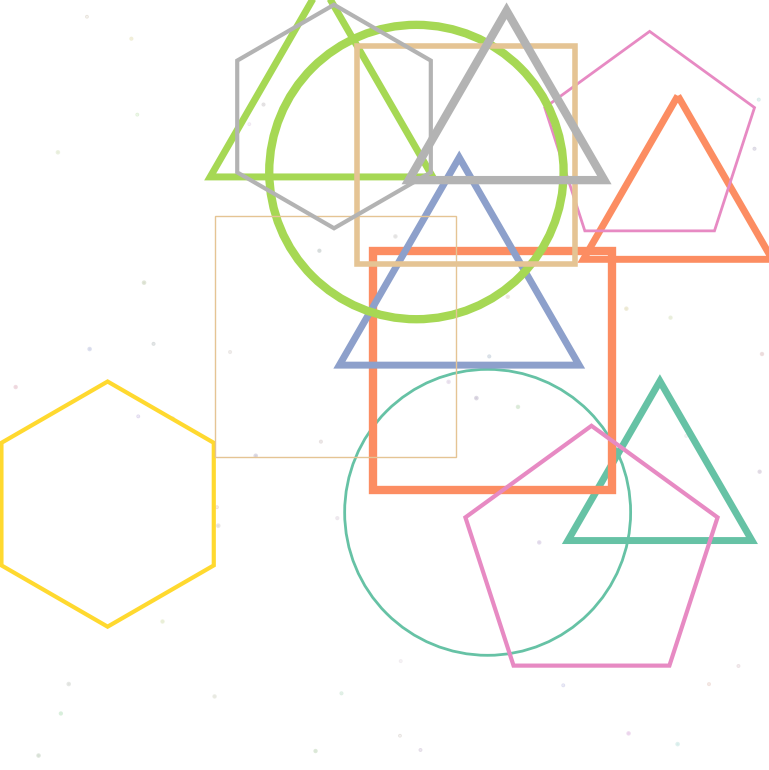[{"shape": "circle", "thickness": 1, "radius": 0.93, "center": [0.633, 0.335]}, {"shape": "triangle", "thickness": 2.5, "radius": 0.69, "center": [0.857, 0.367]}, {"shape": "square", "thickness": 3, "radius": 0.78, "center": [0.639, 0.519]}, {"shape": "triangle", "thickness": 2.5, "radius": 0.71, "center": [0.88, 0.734]}, {"shape": "triangle", "thickness": 2.5, "radius": 0.9, "center": [0.596, 0.616]}, {"shape": "pentagon", "thickness": 1.5, "radius": 0.86, "center": [0.768, 0.275]}, {"shape": "pentagon", "thickness": 1, "radius": 0.72, "center": [0.844, 0.816]}, {"shape": "triangle", "thickness": 2.5, "radius": 0.83, "center": [0.417, 0.854]}, {"shape": "circle", "thickness": 3, "radius": 0.96, "center": [0.541, 0.777]}, {"shape": "hexagon", "thickness": 1.5, "radius": 0.8, "center": [0.14, 0.345]}, {"shape": "square", "thickness": 2, "radius": 0.71, "center": [0.605, 0.799]}, {"shape": "square", "thickness": 0.5, "radius": 0.78, "center": [0.436, 0.563]}, {"shape": "hexagon", "thickness": 1.5, "radius": 0.73, "center": [0.434, 0.849]}, {"shape": "triangle", "thickness": 3, "radius": 0.73, "center": [0.658, 0.839]}]